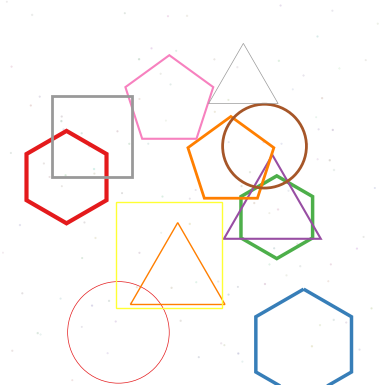[{"shape": "hexagon", "thickness": 3, "radius": 0.6, "center": [0.173, 0.54]}, {"shape": "circle", "thickness": 0.5, "radius": 0.66, "center": [0.308, 0.137]}, {"shape": "hexagon", "thickness": 2.5, "radius": 0.72, "center": [0.789, 0.106]}, {"shape": "hexagon", "thickness": 2.5, "radius": 0.54, "center": [0.719, 0.436]}, {"shape": "triangle", "thickness": 1.5, "radius": 0.73, "center": [0.707, 0.452]}, {"shape": "triangle", "thickness": 1, "radius": 0.71, "center": [0.462, 0.28]}, {"shape": "pentagon", "thickness": 2, "radius": 0.59, "center": [0.6, 0.58]}, {"shape": "square", "thickness": 1, "radius": 0.69, "center": [0.44, 0.338]}, {"shape": "circle", "thickness": 2, "radius": 0.54, "center": [0.687, 0.62]}, {"shape": "pentagon", "thickness": 1.5, "radius": 0.6, "center": [0.44, 0.737]}, {"shape": "triangle", "thickness": 0.5, "radius": 0.52, "center": [0.632, 0.783]}, {"shape": "square", "thickness": 2, "radius": 0.52, "center": [0.239, 0.645]}]